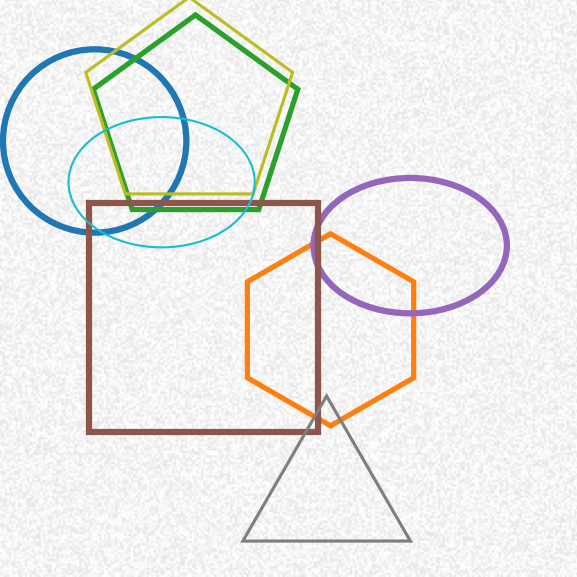[{"shape": "circle", "thickness": 3, "radius": 0.79, "center": [0.164, 0.755]}, {"shape": "hexagon", "thickness": 2.5, "radius": 0.83, "center": [0.572, 0.428]}, {"shape": "pentagon", "thickness": 2.5, "radius": 0.93, "center": [0.338, 0.787]}, {"shape": "oval", "thickness": 3, "radius": 0.84, "center": [0.71, 0.574]}, {"shape": "square", "thickness": 3, "radius": 0.99, "center": [0.352, 0.45]}, {"shape": "triangle", "thickness": 1.5, "radius": 0.84, "center": [0.566, 0.146]}, {"shape": "pentagon", "thickness": 1.5, "radius": 0.94, "center": [0.328, 0.816]}, {"shape": "oval", "thickness": 1, "radius": 0.81, "center": [0.28, 0.684]}]